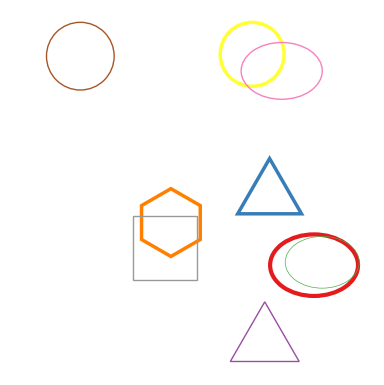[{"shape": "oval", "thickness": 3, "radius": 0.57, "center": [0.816, 0.311]}, {"shape": "triangle", "thickness": 2.5, "radius": 0.48, "center": [0.7, 0.493]}, {"shape": "oval", "thickness": 0.5, "radius": 0.48, "center": [0.837, 0.319]}, {"shape": "triangle", "thickness": 1, "radius": 0.52, "center": [0.688, 0.113]}, {"shape": "hexagon", "thickness": 2.5, "radius": 0.44, "center": [0.444, 0.422]}, {"shape": "circle", "thickness": 2.5, "radius": 0.41, "center": [0.655, 0.859]}, {"shape": "circle", "thickness": 1, "radius": 0.44, "center": [0.209, 0.854]}, {"shape": "oval", "thickness": 1, "radius": 0.53, "center": [0.732, 0.816]}, {"shape": "square", "thickness": 1, "radius": 0.42, "center": [0.428, 0.356]}]